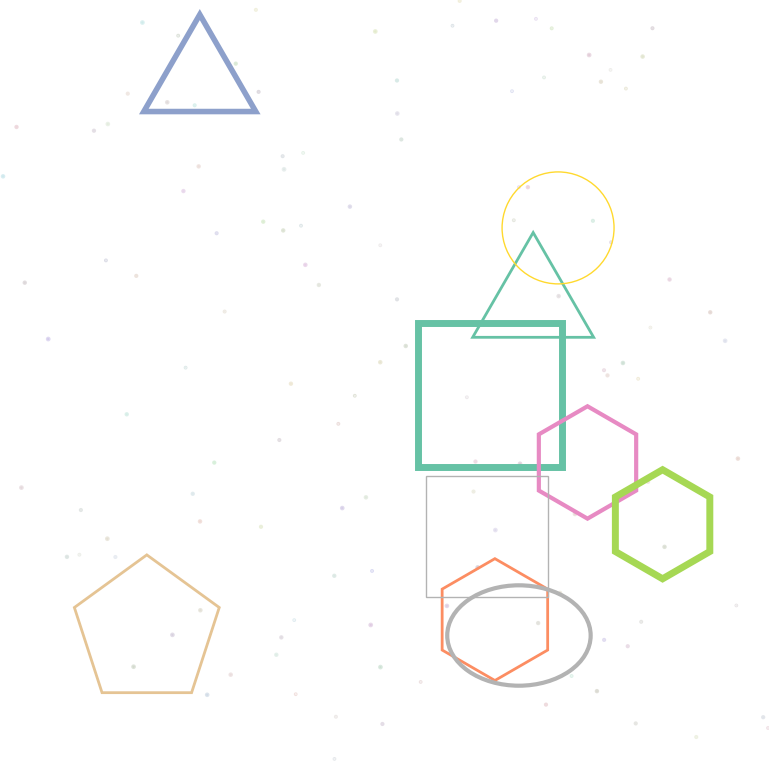[{"shape": "square", "thickness": 2.5, "radius": 0.47, "center": [0.636, 0.487]}, {"shape": "triangle", "thickness": 1, "radius": 0.45, "center": [0.692, 0.607]}, {"shape": "hexagon", "thickness": 1, "radius": 0.4, "center": [0.643, 0.195]}, {"shape": "triangle", "thickness": 2, "radius": 0.42, "center": [0.259, 0.897]}, {"shape": "hexagon", "thickness": 1.5, "radius": 0.36, "center": [0.763, 0.399]}, {"shape": "hexagon", "thickness": 2.5, "radius": 0.35, "center": [0.861, 0.319]}, {"shape": "circle", "thickness": 0.5, "radius": 0.36, "center": [0.725, 0.704]}, {"shape": "pentagon", "thickness": 1, "radius": 0.49, "center": [0.191, 0.18]}, {"shape": "square", "thickness": 0.5, "radius": 0.39, "center": [0.632, 0.303]}, {"shape": "oval", "thickness": 1.5, "radius": 0.47, "center": [0.674, 0.175]}]